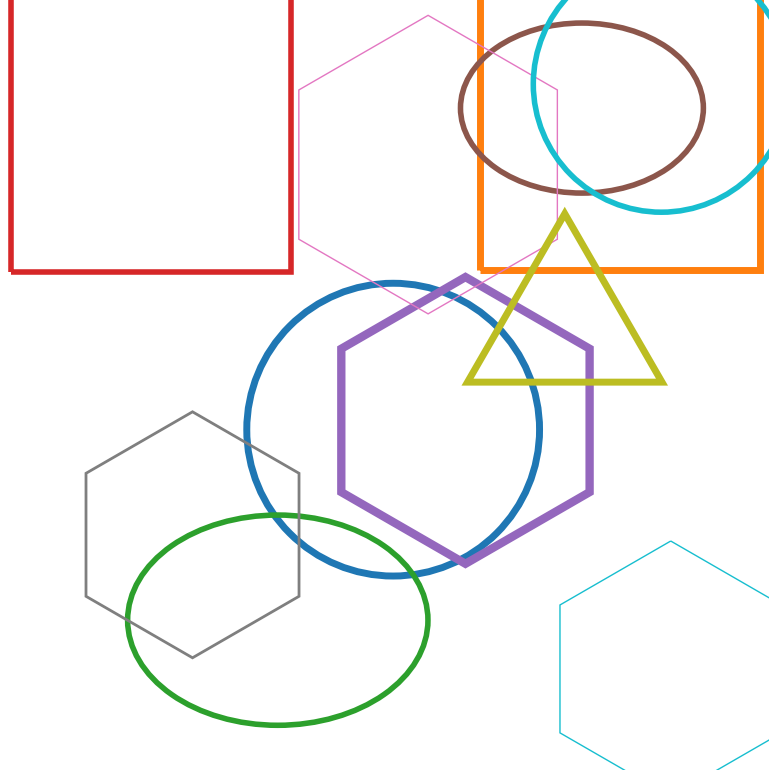[{"shape": "circle", "thickness": 2.5, "radius": 0.95, "center": [0.511, 0.442]}, {"shape": "square", "thickness": 2.5, "radius": 0.91, "center": [0.805, 0.832]}, {"shape": "oval", "thickness": 2, "radius": 0.98, "center": [0.361, 0.195]}, {"shape": "square", "thickness": 2, "radius": 0.91, "center": [0.197, 0.829]}, {"shape": "hexagon", "thickness": 3, "radius": 0.93, "center": [0.604, 0.454]}, {"shape": "oval", "thickness": 2, "radius": 0.79, "center": [0.756, 0.86]}, {"shape": "hexagon", "thickness": 0.5, "radius": 0.97, "center": [0.556, 0.786]}, {"shape": "hexagon", "thickness": 1, "radius": 0.8, "center": [0.25, 0.305]}, {"shape": "triangle", "thickness": 2.5, "radius": 0.73, "center": [0.733, 0.577]}, {"shape": "hexagon", "thickness": 0.5, "radius": 0.83, "center": [0.871, 0.131]}, {"shape": "circle", "thickness": 2, "radius": 0.83, "center": [0.859, 0.891]}]